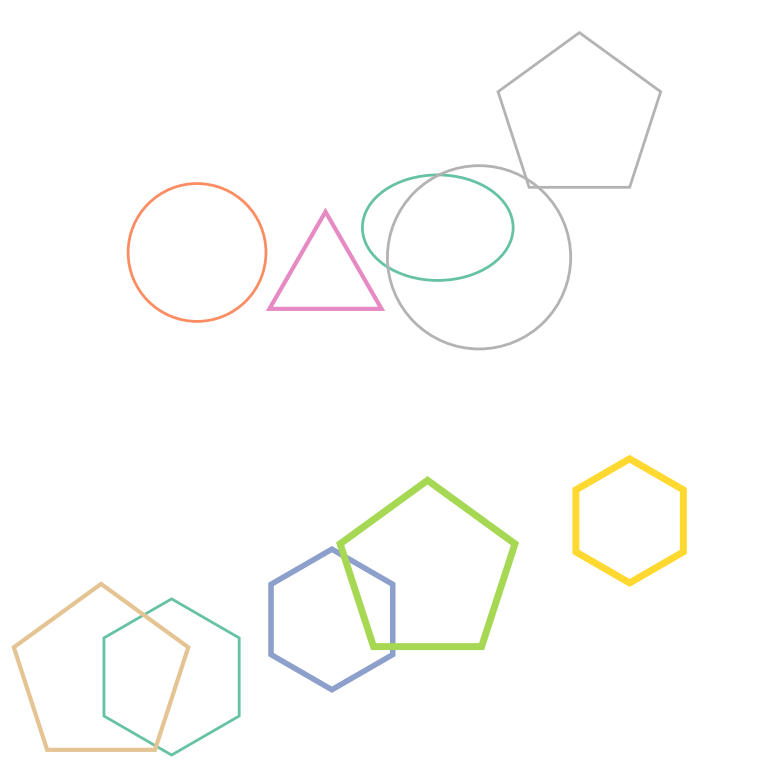[{"shape": "hexagon", "thickness": 1, "radius": 0.51, "center": [0.223, 0.121]}, {"shape": "oval", "thickness": 1, "radius": 0.49, "center": [0.569, 0.704]}, {"shape": "circle", "thickness": 1, "radius": 0.45, "center": [0.256, 0.672]}, {"shape": "hexagon", "thickness": 2, "radius": 0.46, "center": [0.431, 0.196]}, {"shape": "triangle", "thickness": 1.5, "radius": 0.42, "center": [0.423, 0.641]}, {"shape": "pentagon", "thickness": 2.5, "radius": 0.6, "center": [0.555, 0.257]}, {"shape": "hexagon", "thickness": 2.5, "radius": 0.4, "center": [0.818, 0.324]}, {"shape": "pentagon", "thickness": 1.5, "radius": 0.6, "center": [0.131, 0.123]}, {"shape": "pentagon", "thickness": 1, "radius": 0.56, "center": [0.752, 0.847]}, {"shape": "circle", "thickness": 1, "radius": 0.6, "center": [0.622, 0.666]}]